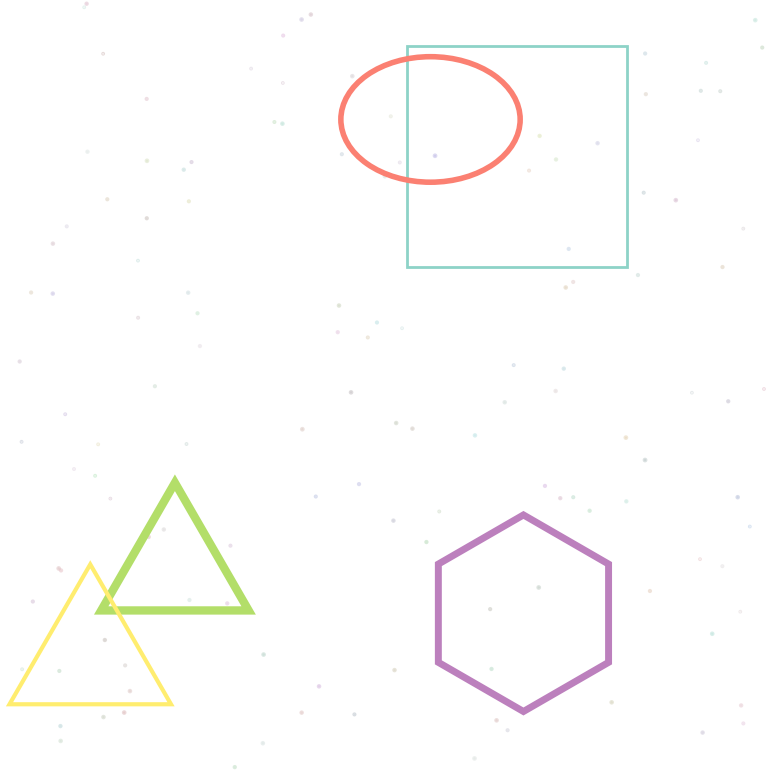[{"shape": "square", "thickness": 1, "radius": 0.72, "center": [0.672, 0.797]}, {"shape": "oval", "thickness": 2, "radius": 0.58, "center": [0.559, 0.845]}, {"shape": "triangle", "thickness": 3, "radius": 0.55, "center": [0.227, 0.262]}, {"shape": "hexagon", "thickness": 2.5, "radius": 0.64, "center": [0.68, 0.204]}, {"shape": "triangle", "thickness": 1.5, "radius": 0.61, "center": [0.117, 0.146]}]